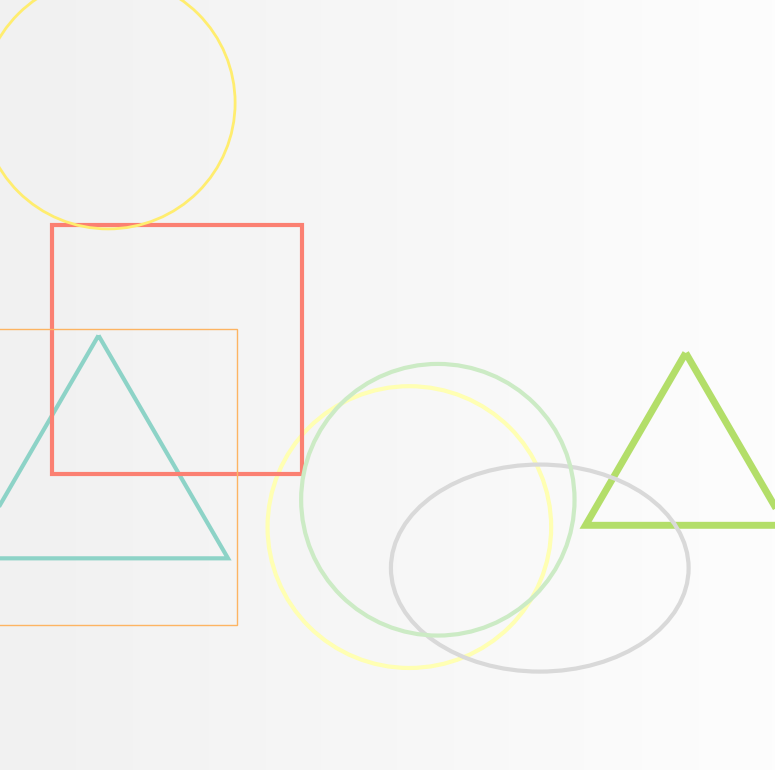[{"shape": "triangle", "thickness": 1.5, "radius": 0.96, "center": [0.127, 0.371]}, {"shape": "circle", "thickness": 1.5, "radius": 0.91, "center": [0.528, 0.315]}, {"shape": "square", "thickness": 1.5, "radius": 0.81, "center": [0.229, 0.546]}, {"shape": "square", "thickness": 0.5, "radius": 0.96, "center": [0.114, 0.381]}, {"shape": "triangle", "thickness": 2.5, "radius": 0.75, "center": [0.885, 0.392]}, {"shape": "oval", "thickness": 1.5, "radius": 0.96, "center": [0.696, 0.262]}, {"shape": "circle", "thickness": 1.5, "radius": 0.88, "center": [0.565, 0.351]}, {"shape": "circle", "thickness": 1, "radius": 0.82, "center": [0.14, 0.866]}]